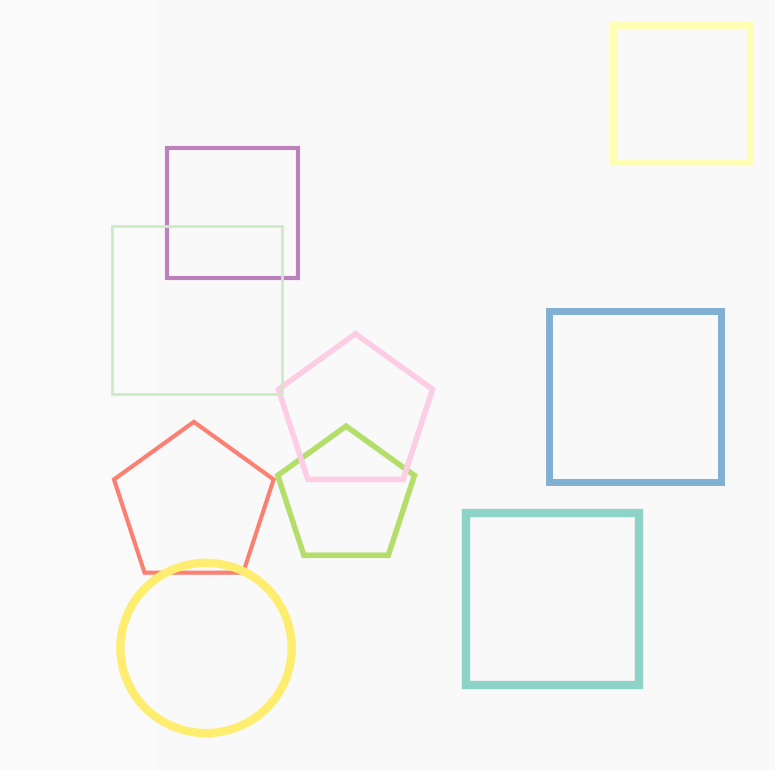[{"shape": "square", "thickness": 3, "radius": 0.56, "center": [0.714, 0.222]}, {"shape": "square", "thickness": 2.5, "radius": 0.44, "center": [0.879, 0.878]}, {"shape": "pentagon", "thickness": 1.5, "radius": 0.54, "center": [0.25, 0.344]}, {"shape": "square", "thickness": 2.5, "radius": 0.56, "center": [0.819, 0.486]}, {"shape": "pentagon", "thickness": 2, "radius": 0.46, "center": [0.447, 0.354]}, {"shape": "pentagon", "thickness": 2, "radius": 0.52, "center": [0.459, 0.462]}, {"shape": "square", "thickness": 1.5, "radius": 0.42, "center": [0.3, 0.723]}, {"shape": "square", "thickness": 1, "radius": 0.55, "center": [0.254, 0.598]}, {"shape": "circle", "thickness": 3, "radius": 0.55, "center": [0.266, 0.159]}]